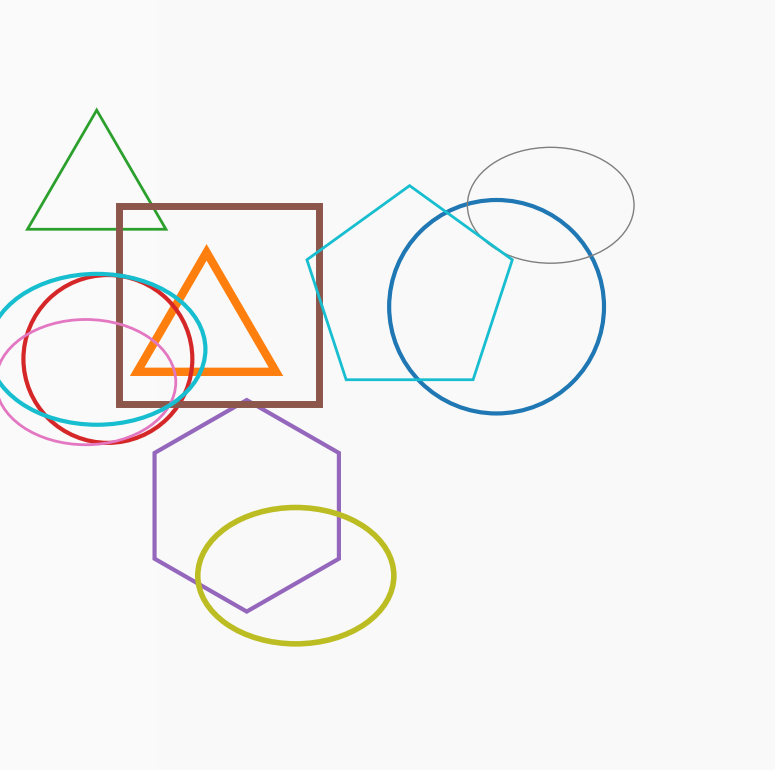[{"shape": "circle", "thickness": 1.5, "radius": 0.69, "center": [0.641, 0.602]}, {"shape": "triangle", "thickness": 3, "radius": 0.52, "center": [0.267, 0.569]}, {"shape": "triangle", "thickness": 1, "radius": 0.52, "center": [0.125, 0.754]}, {"shape": "circle", "thickness": 1.5, "radius": 0.54, "center": [0.139, 0.534]}, {"shape": "hexagon", "thickness": 1.5, "radius": 0.69, "center": [0.318, 0.343]}, {"shape": "square", "thickness": 2.5, "radius": 0.65, "center": [0.283, 0.604]}, {"shape": "oval", "thickness": 1, "radius": 0.58, "center": [0.111, 0.504]}, {"shape": "oval", "thickness": 0.5, "radius": 0.54, "center": [0.711, 0.733]}, {"shape": "oval", "thickness": 2, "radius": 0.63, "center": [0.382, 0.252]}, {"shape": "oval", "thickness": 1.5, "radius": 0.7, "center": [0.125, 0.546]}, {"shape": "pentagon", "thickness": 1, "radius": 0.7, "center": [0.529, 0.62]}]